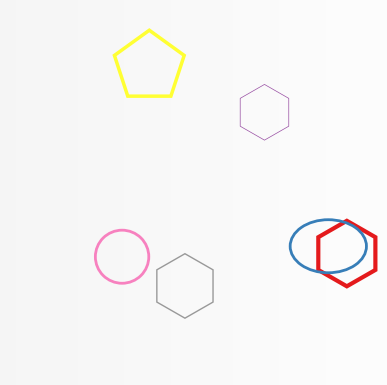[{"shape": "hexagon", "thickness": 3, "radius": 0.43, "center": [0.895, 0.341]}, {"shape": "oval", "thickness": 2, "radius": 0.49, "center": [0.847, 0.36]}, {"shape": "hexagon", "thickness": 0.5, "radius": 0.36, "center": [0.683, 0.708]}, {"shape": "pentagon", "thickness": 2.5, "radius": 0.47, "center": [0.385, 0.827]}, {"shape": "circle", "thickness": 2, "radius": 0.34, "center": [0.315, 0.333]}, {"shape": "hexagon", "thickness": 1, "radius": 0.42, "center": [0.477, 0.257]}]